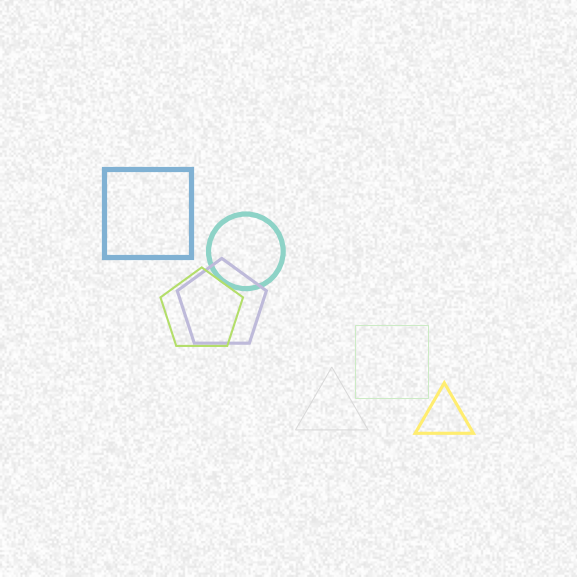[{"shape": "circle", "thickness": 2.5, "radius": 0.32, "center": [0.426, 0.564]}, {"shape": "pentagon", "thickness": 1.5, "radius": 0.41, "center": [0.384, 0.471]}, {"shape": "square", "thickness": 2.5, "radius": 0.38, "center": [0.255, 0.63]}, {"shape": "pentagon", "thickness": 1, "radius": 0.38, "center": [0.349, 0.461]}, {"shape": "triangle", "thickness": 0.5, "radius": 0.36, "center": [0.575, 0.291]}, {"shape": "square", "thickness": 0.5, "radius": 0.32, "center": [0.678, 0.374]}, {"shape": "triangle", "thickness": 1.5, "radius": 0.29, "center": [0.769, 0.278]}]